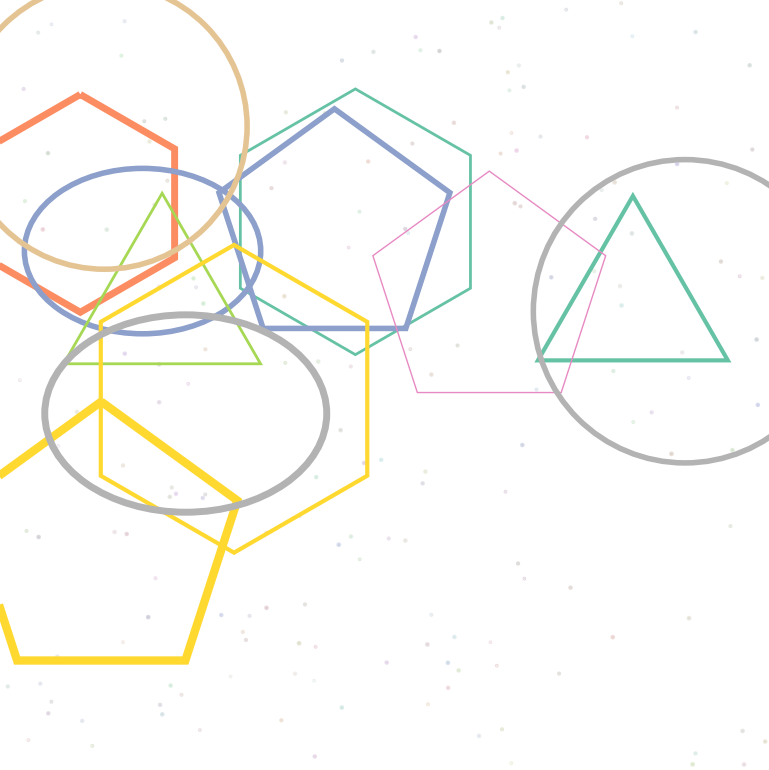[{"shape": "hexagon", "thickness": 1, "radius": 0.86, "center": [0.462, 0.712]}, {"shape": "triangle", "thickness": 1.5, "radius": 0.71, "center": [0.822, 0.603]}, {"shape": "hexagon", "thickness": 2.5, "radius": 0.71, "center": [0.104, 0.736]}, {"shape": "oval", "thickness": 2, "radius": 0.77, "center": [0.185, 0.674]}, {"shape": "pentagon", "thickness": 2, "radius": 0.79, "center": [0.434, 0.701]}, {"shape": "pentagon", "thickness": 0.5, "radius": 0.79, "center": [0.635, 0.619]}, {"shape": "triangle", "thickness": 1, "radius": 0.74, "center": [0.211, 0.601]}, {"shape": "pentagon", "thickness": 3, "radius": 0.93, "center": [0.131, 0.293]}, {"shape": "hexagon", "thickness": 1.5, "radius": 1.0, "center": [0.304, 0.482]}, {"shape": "circle", "thickness": 2, "radius": 0.93, "center": [0.135, 0.836]}, {"shape": "circle", "thickness": 2, "radius": 0.98, "center": [0.89, 0.596]}, {"shape": "oval", "thickness": 2.5, "radius": 0.92, "center": [0.241, 0.463]}]